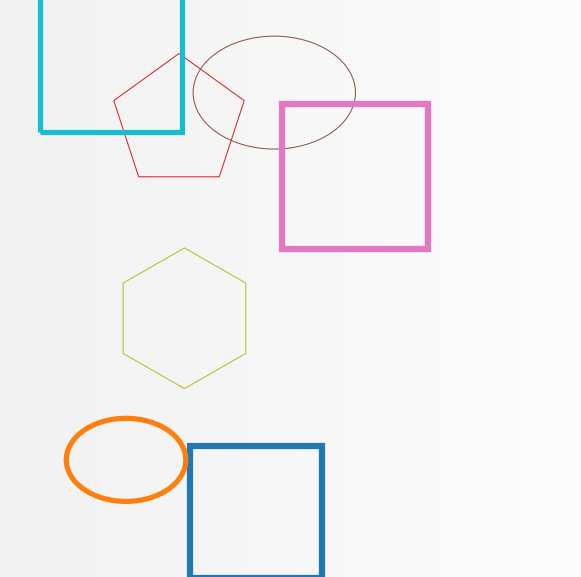[{"shape": "square", "thickness": 3, "radius": 0.57, "center": [0.44, 0.112]}, {"shape": "oval", "thickness": 2.5, "radius": 0.51, "center": [0.217, 0.203]}, {"shape": "pentagon", "thickness": 0.5, "radius": 0.59, "center": [0.308, 0.788]}, {"shape": "oval", "thickness": 0.5, "radius": 0.7, "center": [0.472, 0.839]}, {"shape": "square", "thickness": 3, "radius": 0.63, "center": [0.611, 0.693]}, {"shape": "hexagon", "thickness": 0.5, "radius": 0.61, "center": [0.317, 0.448]}, {"shape": "square", "thickness": 2.5, "radius": 0.61, "center": [0.191, 0.894]}]